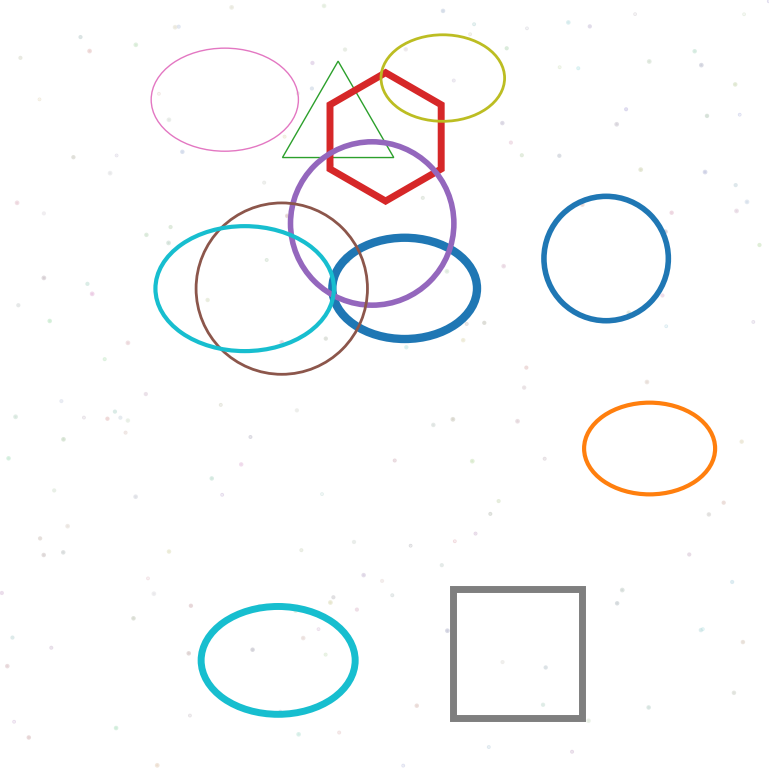[{"shape": "oval", "thickness": 3, "radius": 0.47, "center": [0.526, 0.625]}, {"shape": "circle", "thickness": 2, "radius": 0.4, "center": [0.787, 0.664]}, {"shape": "oval", "thickness": 1.5, "radius": 0.43, "center": [0.844, 0.418]}, {"shape": "triangle", "thickness": 0.5, "radius": 0.42, "center": [0.439, 0.837]}, {"shape": "hexagon", "thickness": 2.5, "radius": 0.42, "center": [0.501, 0.822]}, {"shape": "circle", "thickness": 2, "radius": 0.53, "center": [0.483, 0.71]}, {"shape": "circle", "thickness": 1, "radius": 0.56, "center": [0.366, 0.625]}, {"shape": "oval", "thickness": 0.5, "radius": 0.48, "center": [0.292, 0.871]}, {"shape": "square", "thickness": 2.5, "radius": 0.42, "center": [0.673, 0.151]}, {"shape": "oval", "thickness": 1, "radius": 0.4, "center": [0.575, 0.899]}, {"shape": "oval", "thickness": 2.5, "radius": 0.5, "center": [0.361, 0.142]}, {"shape": "oval", "thickness": 1.5, "radius": 0.58, "center": [0.318, 0.625]}]